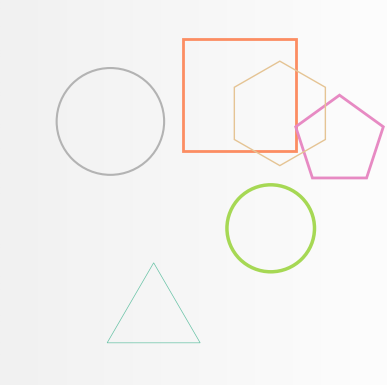[{"shape": "triangle", "thickness": 0.5, "radius": 0.69, "center": [0.397, 0.179]}, {"shape": "square", "thickness": 2, "radius": 0.73, "center": [0.618, 0.754]}, {"shape": "pentagon", "thickness": 2, "radius": 0.59, "center": [0.876, 0.634]}, {"shape": "circle", "thickness": 2.5, "radius": 0.56, "center": [0.699, 0.407]}, {"shape": "hexagon", "thickness": 1, "radius": 0.68, "center": [0.722, 0.705]}, {"shape": "circle", "thickness": 1.5, "radius": 0.69, "center": [0.285, 0.685]}]